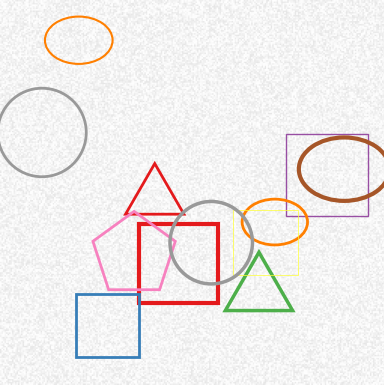[{"shape": "square", "thickness": 3, "radius": 0.51, "center": [0.464, 0.316]}, {"shape": "triangle", "thickness": 2, "radius": 0.44, "center": [0.402, 0.487]}, {"shape": "square", "thickness": 2, "radius": 0.41, "center": [0.279, 0.154]}, {"shape": "triangle", "thickness": 2.5, "radius": 0.5, "center": [0.673, 0.244]}, {"shape": "square", "thickness": 1, "radius": 0.53, "center": [0.849, 0.546]}, {"shape": "oval", "thickness": 2, "radius": 0.42, "center": [0.714, 0.423]}, {"shape": "oval", "thickness": 1.5, "radius": 0.44, "center": [0.205, 0.896]}, {"shape": "square", "thickness": 0.5, "radius": 0.42, "center": [0.689, 0.369]}, {"shape": "oval", "thickness": 3, "radius": 0.59, "center": [0.894, 0.561]}, {"shape": "pentagon", "thickness": 2, "radius": 0.56, "center": [0.348, 0.338]}, {"shape": "circle", "thickness": 2, "radius": 0.57, "center": [0.109, 0.656]}, {"shape": "circle", "thickness": 2.5, "radius": 0.54, "center": [0.549, 0.37]}]